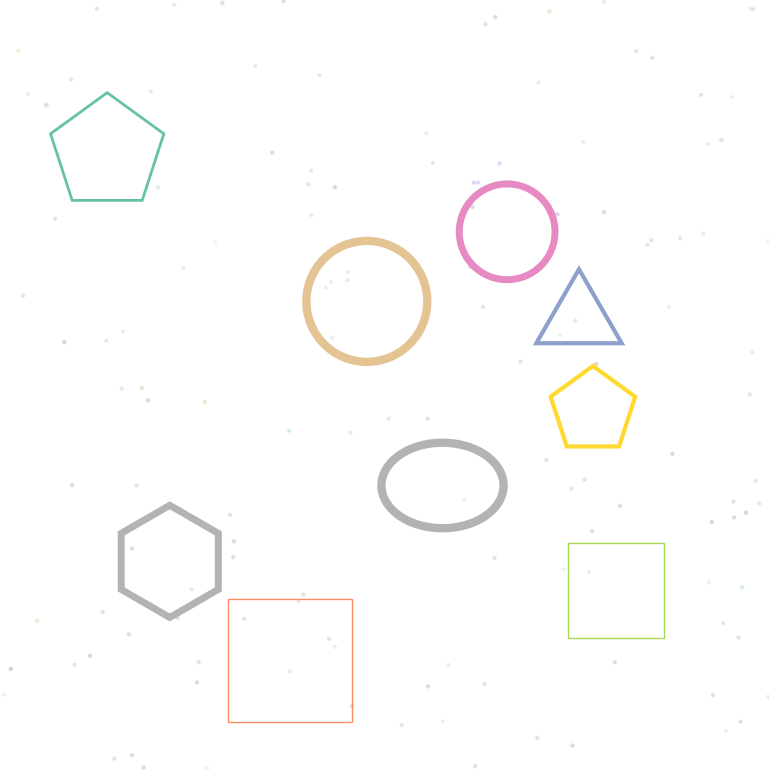[{"shape": "pentagon", "thickness": 1, "radius": 0.39, "center": [0.139, 0.802]}, {"shape": "square", "thickness": 0.5, "radius": 0.4, "center": [0.376, 0.142]}, {"shape": "triangle", "thickness": 1.5, "radius": 0.32, "center": [0.752, 0.586]}, {"shape": "circle", "thickness": 2.5, "radius": 0.31, "center": [0.659, 0.699]}, {"shape": "square", "thickness": 0.5, "radius": 0.31, "center": [0.8, 0.233]}, {"shape": "pentagon", "thickness": 1.5, "radius": 0.29, "center": [0.77, 0.467]}, {"shape": "circle", "thickness": 3, "radius": 0.39, "center": [0.476, 0.609]}, {"shape": "hexagon", "thickness": 2.5, "radius": 0.36, "center": [0.22, 0.271]}, {"shape": "oval", "thickness": 3, "radius": 0.4, "center": [0.575, 0.37]}]